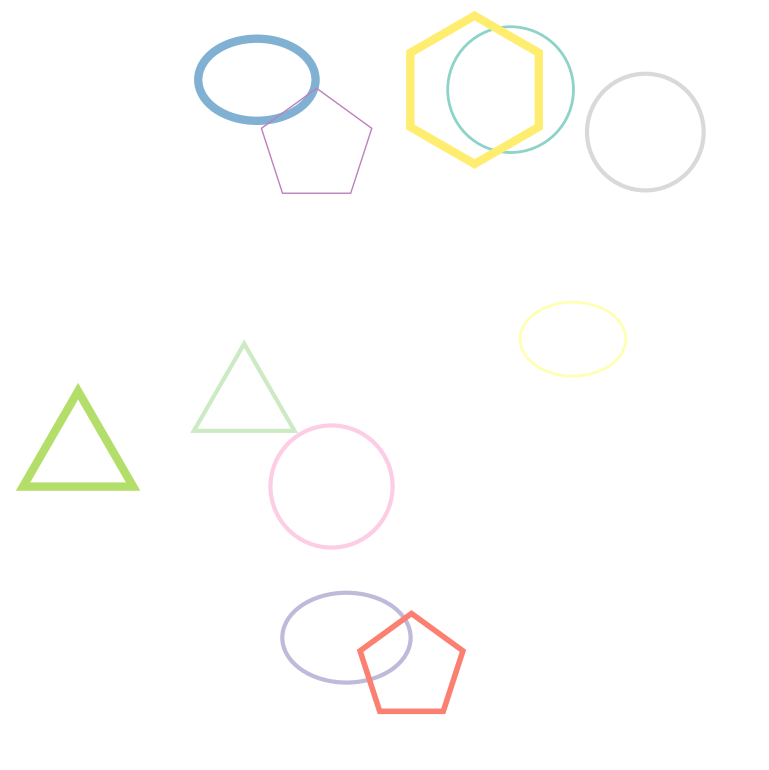[{"shape": "circle", "thickness": 1, "radius": 0.41, "center": [0.663, 0.884]}, {"shape": "oval", "thickness": 1, "radius": 0.34, "center": [0.744, 0.56]}, {"shape": "oval", "thickness": 1.5, "radius": 0.42, "center": [0.45, 0.172]}, {"shape": "pentagon", "thickness": 2, "radius": 0.35, "center": [0.534, 0.133]}, {"shape": "oval", "thickness": 3, "radius": 0.38, "center": [0.334, 0.896]}, {"shape": "triangle", "thickness": 3, "radius": 0.41, "center": [0.101, 0.409]}, {"shape": "circle", "thickness": 1.5, "radius": 0.4, "center": [0.431, 0.368]}, {"shape": "circle", "thickness": 1.5, "radius": 0.38, "center": [0.838, 0.828]}, {"shape": "pentagon", "thickness": 0.5, "radius": 0.38, "center": [0.411, 0.81]}, {"shape": "triangle", "thickness": 1.5, "radius": 0.38, "center": [0.317, 0.478]}, {"shape": "hexagon", "thickness": 3, "radius": 0.48, "center": [0.616, 0.883]}]